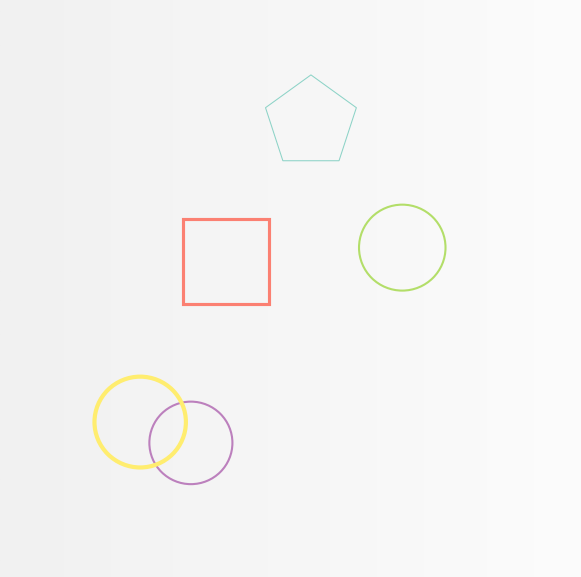[{"shape": "pentagon", "thickness": 0.5, "radius": 0.41, "center": [0.535, 0.787]}, {"shape": "square", "thickness": 1.5, "radius": 0.37, "center": [0.389, 0.546]}, {"shape": "circle", "thickness": 1, "radius": 0.37, "center": [0.692, 0.57]}, {"shape": "circle", "thickness": 1, "radius": 0.36, "center": [0.328, 0.232]}, {"shape": "circle", "thickness": 2, "radius": 0.39, "center": [0.241, 0.268]}]